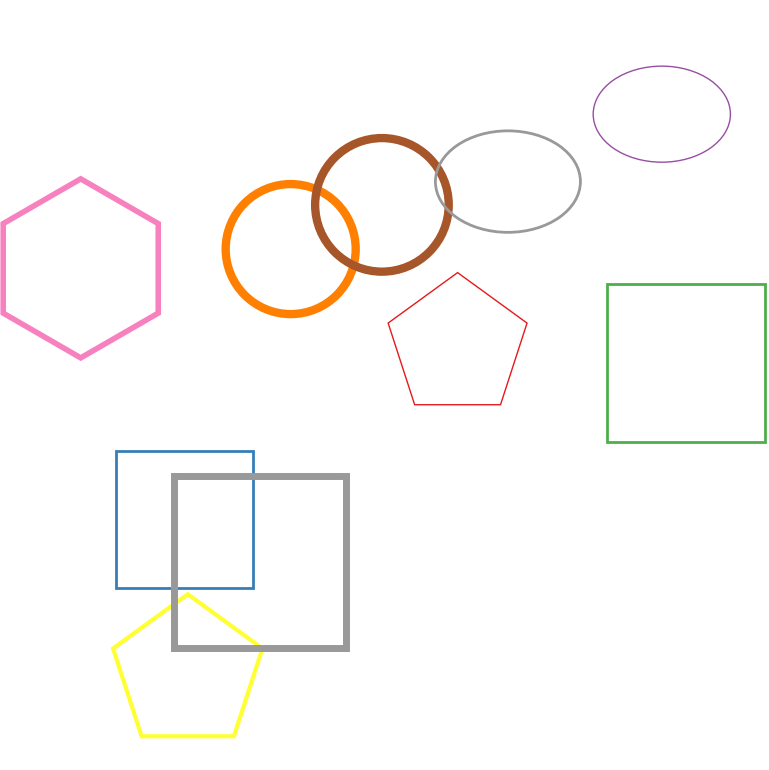[{"shape": "pentagon", "thickness": 0.5, "radius": 0.47, "center": [0.594, 0.551]}, {"shape": "square", "thickness": 1, "radius": 0.44, "center": [0.239, 0.326]}, {"shape": "square", "thickness": 1, "radius": 0.51, "center": [0.891, 0.529]}, {"shape": "oval", "thickness": 0.5, "radius": 0.45, "center": [0.859, 0.852]}, {"shape": "circle", "thickness": 3, "radius": 0.42, "center": [0.378, 0.677]}, {"shape": "pentagon", "thickness": 1.5, "radius": 0.51, "center": [0.244, 0.126]}, {"shape": "circle", "thickness": 3, "radius": 0.43, "center": [0.496, 0.734]}, {"shape": "hexagon", "thickness": 2, "radius": 0.58, "center": [0.105, 0.651]}, {"shape": "square", "thickness": 2.5, "radius": 0.56, "center": [0.338, 0.271]}, {"shape": "oval", "thickness": 1, "radius": 0.47, "center": [0.66, 0.764]}]